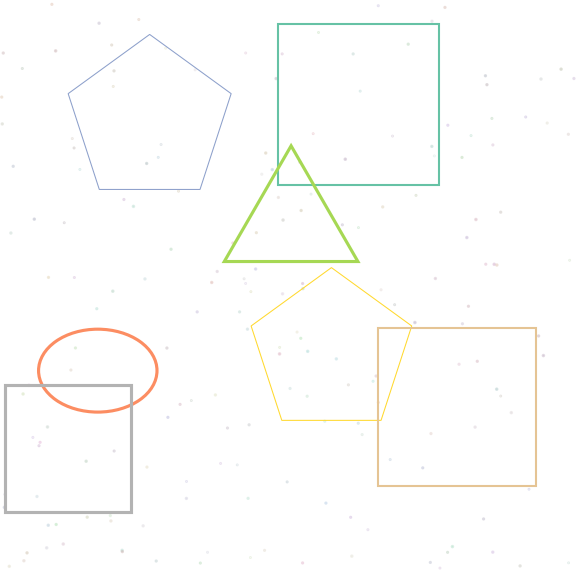[{"shape": "square", "thickness": 1, "radius": 0.7, "center": [0.621, 0.818]}, {"shape": "oval", "thickness": 1.5, "radius": 0.51, "center": [0.169, 0.357]}, {"shape": "pentagon", "thickness": 0.5, "radius": 0.74, "center": [0.259, 0.791]}, {"shape": "triangle", "thickness": 1.5, "radius": 0.67, "center": [0.504, 0.613]}, {"shape": "pentagon", "thickness": 0.5, "radius": 0.73, "center": [0.574, 0.39]}, {"shape": "square", "thickness": 1, "radius": 0.68, "center": [0.791, 0.295]}, {"shape": "square", "thickness": 1.5, "radius": 0.55, "center": [0.118, 0.222]}]